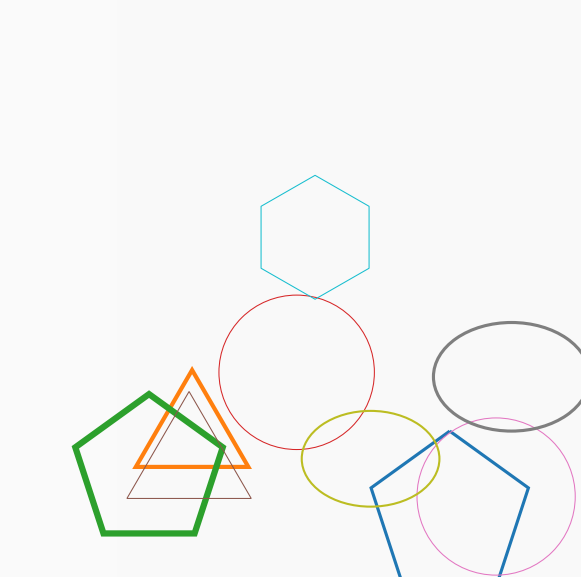[{"shape": "pentagon", "thickness": 1.5, "radius": 0.71, "center": [0.774, 0.11]}, {"shape": "triangle", "thickness": 2, "radius": 0.56, "center": [0.33, 0.247]}, {"shape": "pentagon", "thickness": 3, "radius": 0.67, "center": [0.256, 0.183]}, {"shape": "circle", "thickness": 0.5, "radius": 0.67, "center": [0.51, 0.354]}, {"shape": "triangle", "thickness": 0.5, "radius": 0.62, "center": [0.325, 0.198]}, {"shape": "circle", "thickness": 0.5, "radius": 0.68, "center": [0.854, 0.139]}, {"shape": "oval", "thickness": 1.5, "radius": 0.67, "center": [0.88, 0.347]}, {"shape": "oval", "thickness": 1, "radius": 0.59, "center": [0.638, 0.205]}, {"shape": "hexagon", "thickness": 0.5, "radius": 0.54, "center": [0.542, 0.588]}]